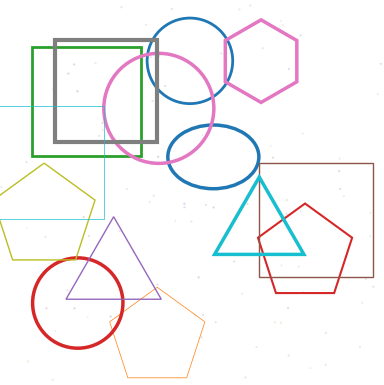[{"shape": "oval", "thickness": 2.5, "radius": 0.59, "center": [0.554, 0.593]}, {"shape": "circle", "thickness": 2, "radius": 0.56, "center": [0.493, 0.842]}, {"shape": "pentagon", "thickness": 0.5, "radius": 0.65, "center": [0.408, 0.124]}, {"shape": "square", "thickness": 2, "radius": 0.71, "center": [0.225, 0.735]}, {"shape": "circle", "thickness": 2.5, "radius": 0.59, "center": [0.202, 0.213]}, {"shape": "pentagon", "thickness": 1.5, "radius": 0.64, "center": [0.792, 0.343]}, {"shape": "triangle", "thickness": 1, "radius": 0.71, "center": [0.295, 0.294]}, {"shape": "square", "thickness": 1, "radius": 0.74, "center": [0.821, 0.43]}, {"shape": "hexagon", "thickness": 2.5, "radius": 0.54, "center": [0.678, 0.841]}, {"shape": "circle", "thickness": 2.5, "radius": 0.71, "center": [0.413, 0.719]}, {"shape": "square", "thickness": 3, "radius": 0.66, "center": [0.276, 0.764]}, {"shape": "pentagon", "thickness": 1, "radius": 0.69, "center": [0.115, 0.437]}, {"shape": "square", "thickness": 0.5, "radius": 0.73, "center": [0.123, 0.577]}, {"shape": "triangle", "thickness": 2.5, "radius": 0.67, "center": [0.673, 0.406]}]